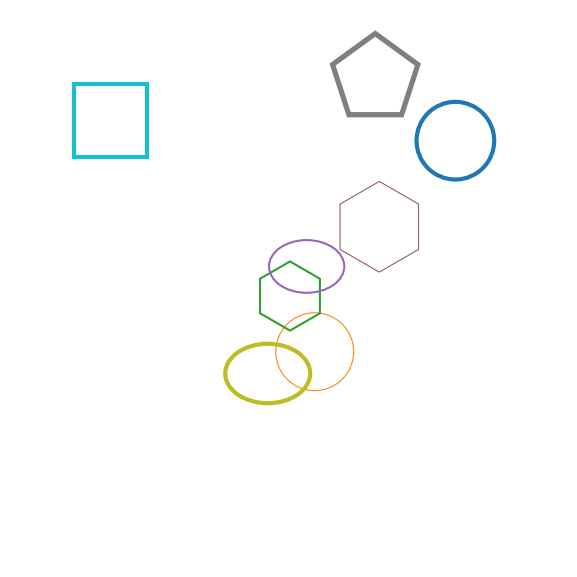[{"shape": "circle", "thickness": 2, "radius": 0.34, "center": [0.789, 0.756]}, {"shape": "circle", "thickness": 0.5, "radius": 0.34, "center": [0.545, 0.39]}, {"shape": "hexagon", "thickness": 1, "radius": 0.3, "center": [0.502, 0.487]}, {"shape": "oval", "thickness": 1, "radius": 0.33, "center": [0.531, 0.538]}, {"shape": "hexagon", "thickness": 0.5, "radius": 0.39, "center": [0.657, 0.606]}, {"shape": "pentagon", "thickness": 2.5, "radius": 0.39, "center": [0.65, 0.863]}, {"shape": "oval", "thickness": 2, "radius": 0.37, "center": [0.464, 0.352]}, {"shape": "square", "thickness": 2, "radius": 0.32, "center": [0.191, 0.79]}]